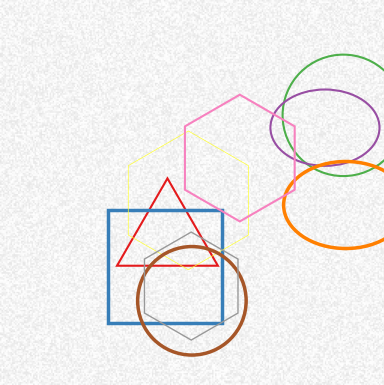[{"shape": "triangle", "thickness": 1.5, "radius": 0.76, "center": [0.435, 0.385]}, {"shape": "square", "thickness": 2.5, "radius": 0.74, "center": [0.428, 0.308]}, {"shape": "circle", "thickness": 1.5, "radius": 0.79, "center": [0.892, 0.7]}, {"shape": "oval", "thickness": 1.5, "radius": 0.71, "center": [0.844, 0.668]}, {"shape": "oval", "thickness": 2.5, "radius": 0.81, "center": [0.898, 0.468]}, {"shape": "hexagon", "thickness": 0.5, "radius": 0.9, "center": [0.489, 0.48]}, {"shape": "circle", "thickness": 2.5, "radius": 0.7, "center": [0.498, 0.219]}, {"shape": "hexagon", "thickness": 1.5, "radius": 0.82, "center": [0.623, 0.589]}, {"shape": "hexagon", "thickness": 1, "radius": 0.7, "center": [0.497, 0.257]}]